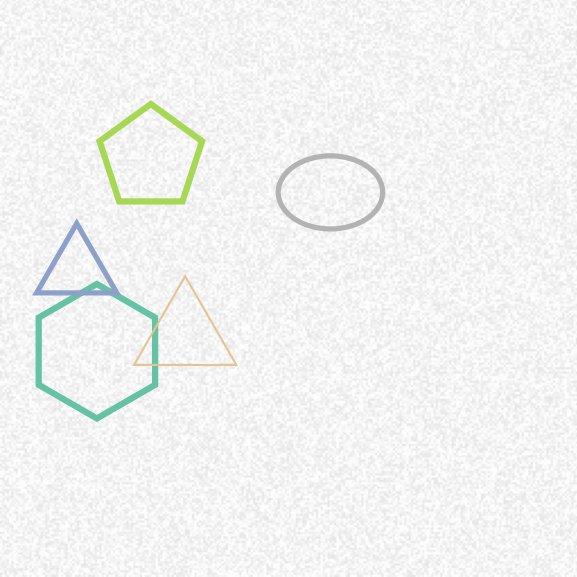[{"shape": "hexagon", "thickness": 3, "radius": 0.58, "center": [0.168, 0.391]}, {"shape": "triangle", "thickness": 2.5, "radius": 0.4, "center": [0.133, 0.532]}, {"shape": "pentagon", "thickness": 3, "radius": 0.47, "center": [0.261, 0.726]}, {"shape": "triangle", "thickness": 1, "radius": 0.51, "center": [0.321, 0.418]}, {"shape": "oval", "thickness": 2.5, "radius": 0.45, "center": [0.572, 0.666]}]